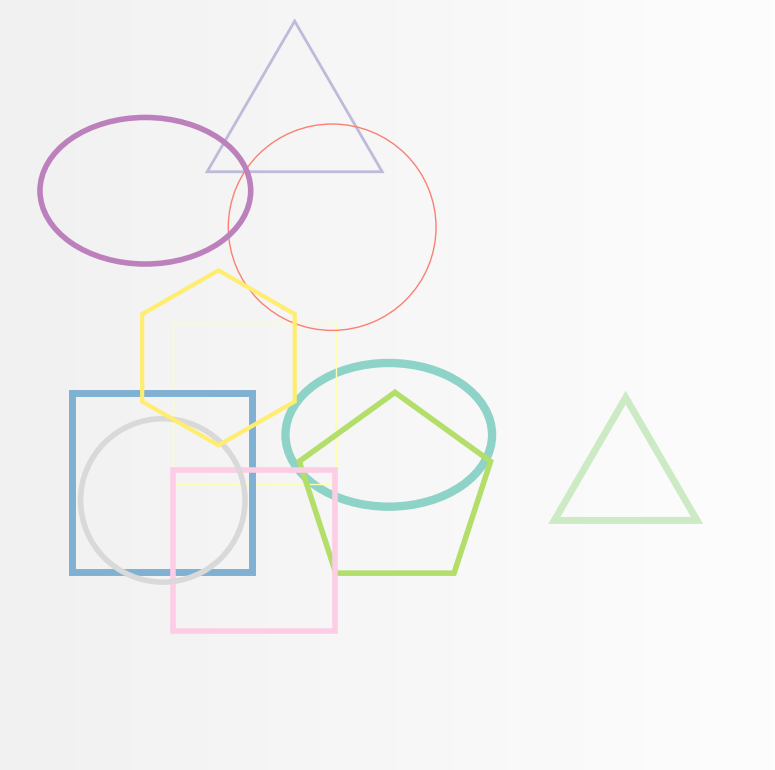[{"shape": "oval", "thickness": 3, "radius": 0.67, "center": [0.502, 0.435]}, {"shape": "square", "thickness": 0.5, "radius": 0.52, "center": [0.328, 0.476]}, {"shape": "triangle", "thickness": 1, "radius": 0.65, "center": [0.38, 0.842]}, {"shape": "circle", "thickness": 0.5, "radius": 0.67, "center": [0.429, 0.705]}, {"shape": "square", "thickness": 2.5, "radius": 0.58, "center": [0.209, 0.373]}, {"shape": "pentagon", "thickness": 2, "radius": 0.65, "center": [0.51, 0.361]}, {"shape": "square", "thickness": 2, "radius": 0.52, "center": [0.328, 0.285]}, {"shape": "circle", "thickness": 2, "radius": 0.53, "center": [0.21, 0.35]}, {"shape": "oval", "thickness": 2, "radius": 0.68, "center": [0.188, 0.752]}, {"shape": "triangle", "thickness": 2.5, "radius": 0.53, "center": [0.807, 0.377]}, {"shape": "hexagon", "thickness": 1.5, "radius": 0.57, "center": [0.282, 0.535]}]